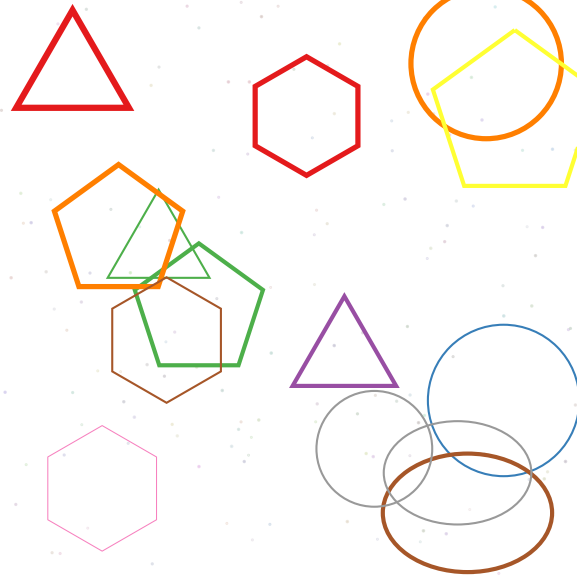[{"shape": "triangle", "thickness": 3, "radius": 0.56, "center": [0.126, 0.869]}, {"shape": "hexagon", "thickness": 2.5, "radius": 0.51, "center": [0.531, 0.798]}, {"shape": "circle", "thickness": 1, "radius": 0.66, "center": [0.872, 0.306]}, {"shape": "triangle", "thickness": 1, "radius": 0.51, "center": [0.275, 0.569]}, {"shape": "pentagon", "thickness": 2, "radius": 0.58, "center": [0.344, 0.461]}, {"shape": "triangle", "thickness": 2, "radius": 0.52, "center": [0.596, 0.383]}, {"shape": "pentagon", "thickness": 2.5, "radius": 0.58, "center": [0.205, 0.597]}, {"shape": "circle", "thickness": 2.5, "radius": 0.65, "center": [0.842, 0.889]}, {"shape": "pentagon", "thickness": 2, "radius": 0.75, "center": [0.891, 0.798]}, {"shape": "hexagon", "thickness": 1, "radius": 0.54, "center": [0.288, 0.41]}, {"shape": "oval", "thickness": 2, "radius": 0.73, "center": [0.809, 0.111]}, {"shape": "hexagon", "thickness": 0.5, "radius": 0.54, "center": [0.177, 0.153]}, {"shape": "circle", "thickness": 1, "radius": 0.5, "center": [0.648, 0.222]}, {"shape": "oval", "thickness": 1, "radius": 0.64, "center": [0.792, 0.18]}]